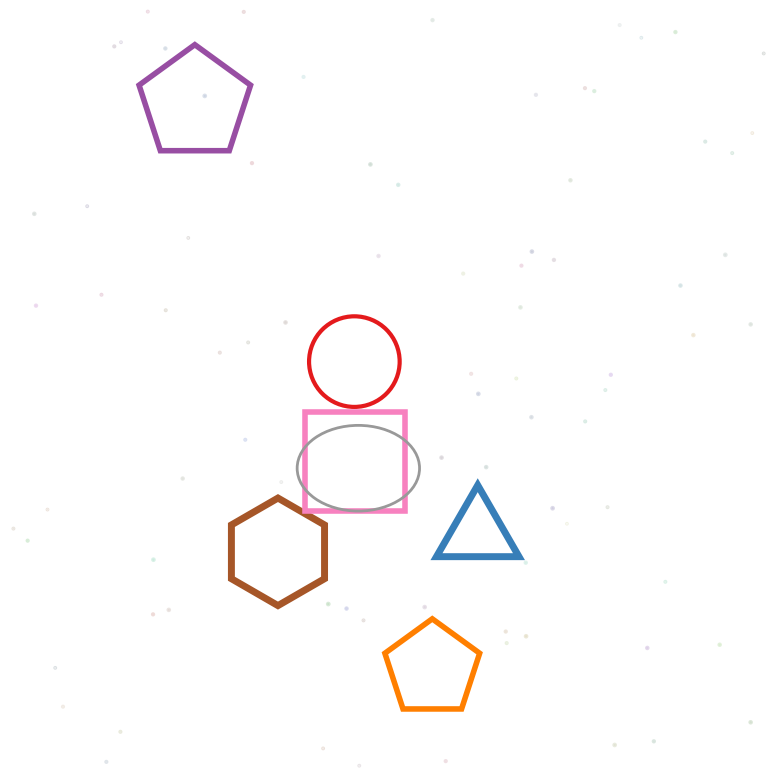[{"shape": "circle", "thickness": 1.5, "radius": 0.29, "center": [0.46, 0.53]}, {"shape": "triangle", "thickness": 2.5, "radius": 0.31, "center": [0.62, 0.308]}, {"shape": "pentagon", "thickness": 2, "radius": 0.38, "center": [0.253, 0.866]}, {"shape": "pentagon", "thickness": 2, "radius": 0.32, "center": [0.561, 0.132]}, {"shape": "hexagon", "thickness": 2.5, "radius": 0.35, "center": [0.361, 0.283]}, {"shape": "square", "thickness": 2, "radius": 0.32, "center": [0.461, 0.4]}, {"shape": "oval", "thickness": 1, "radius": 0.4, "center": [0.465, 0.392]}]